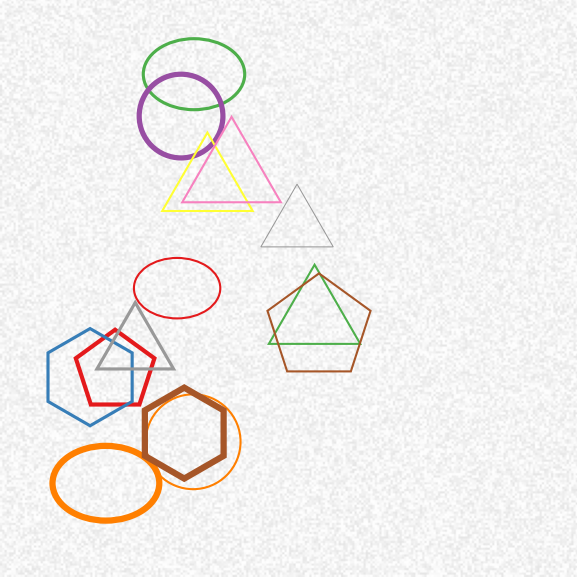[{"shape": "oval", "thickness": 1, "radius": 0.37, "center": [0.307, 0.5]}, {"shape": "pentagon", "thickness": 2, "radius": 0.36, "center": [0.199, 0.357]}, {"shape": "hexagon", "thickness": 1.5, "radius": 0.42, "center": [0.156, 0.346]}, {"shape": "oval", "thickness": 1.5, "radius": 0.44, "center": [0.336, 0.871]}, {"shape": "triangle", "thickness": 1, "radius": 0.46, "center": [0.545, 0.449]}, {"shape": "circle", "thickness": 2.5, "radius": 0.36, "center": [0.314, 0.798]}, {"shape": "oval", "thickness": 3, "radius": 0.46, "center": [0.183, 0.162]}, {"shape": "circle", "thickness": 1, "radius": 0.41, "center": [0.334, 0.234]}, {"shape": "triangle", "thickness": 1, "radius": 0.45, "center": [0.359, 0.679]}, {"shape": "hexagon", "thickness": 3, "radius": 0.39, "center": [0.319, 0.249]}, {"shape": "pentagon", "thickness": 1, "radius": 0.47, "center": [0.552, 0.432]}, {"shape": "triangle", "thickness": 1, "radius": 0.49, "center": [0.401, 0.698]}, {"shape": "triangle", "thickness": 1.5, "radius": 0.38, "center": [0.234, 0.399]}, {"shape": "triangle", "thickness": 0.5, "radius": 0.36, "center": [0.514, 0.608]}]